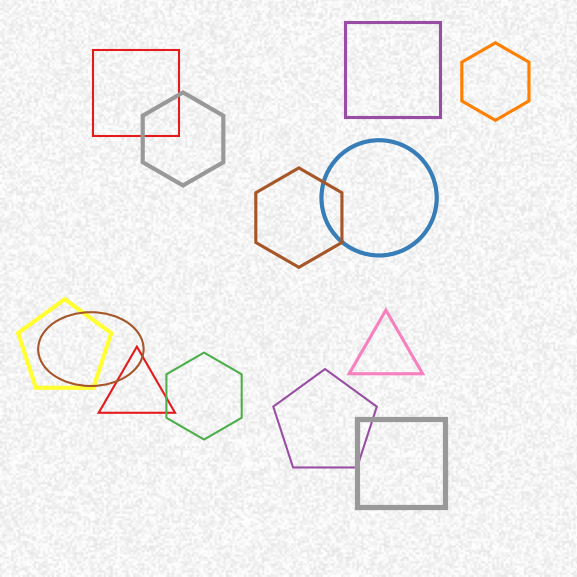[{"shape": "square", "thickness": 1, "radius": 0.37, "center": [0.236, 0.838]}, {"shape": "triangle", "thickness": 1, "radius": 0.38, "center": [0.237, 0.323]}, {"shape": "circle", "thickness": 2, "radius": 0.5, "center": [0.656, 0.657]}, {"shape": "hexagon", "thickness": 1, "radius": 0.38, "center": [0.353, 0.313]}, {"shape": "square", "thickness": 1.5, "radius": 0.41, "center": [0.679, 0.879]}, {"shape": "pentagon", "thickness": 1, "radius": 0.47, "center": [0.563, 0.266]}, {"shape": "hexagon", "thickness": 1.5, "radius": 0.34, "center": [0.858, 0.858]}, {"shape": "pentagon", "thickness": 2, "radius": 0.42, "center": [0.112, 0.396]}, {"shape": "hexagon", "thickness": 1.5, "radius": 0.43, "center": [0.518, 0.622]}, {"shape": "oval", "thickness": 1, "radius": 0.46, "center": [0.157, 0.395]}, {"shape": "triangle", "thickness": 1.5, "radius": 0.37, "center": [0.668, 0.389]}, {"shape": "hexagon", "thickness": 2, "radius": 0.4, "center": [0.317, 0.759]}, {"shape": "square", "thickness": 2.5, "radius": 0.38, "center": [0.694, 0.198]}]